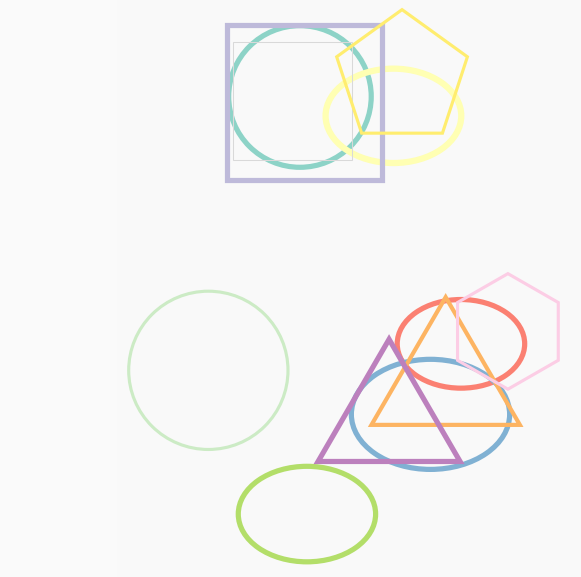[{"shape": "circle", "thickness": 2.5, "radius": 0.61, "center": [0.516, 0.832]}, {"shape": "oval", "thickness": 3, "radius": 0.58, "center": [0.677, 0.799]}, {"shape": "square", "thickness": 2.5, "radius": 0.67, "center": [0.524, 0.821]}, {"shape": "oval", "thickness": 2.5, "radius": 0.55, "center": [0.793, 0.404]}, {"shape": "oval", "thickness": 2.5, "radius": 0.68, "center": [0.741, 0.282]}, {"shape": "triangle", "thickness": 2, "radius": 0.74, "center": [0.767, 0.337]}, {"shape": "oval", "thickness": 2.5, "radius": 0.59, "center": [0.528, 0.109]}, {"shape": "hexagon", "thickness": 1.5, "radius": 0.5, "center": [0.874, 0.425]}, {"shape": "square", "thickness": 0.5, "radius": 0.51, "center": [0.504, 0.825]}, {"shape": "triangle", "thickness": 2.5, "radius": 0.71, "center": [0.669, 0.271]}, {"shape": "circle", "thickness": 1.5, "radius": 0.69, "center": [0.358, 0.358]}, {"shape": "pentagon", "thickness": 1.5, "radius": 0.59, "center": [0.692, 0.864]}]